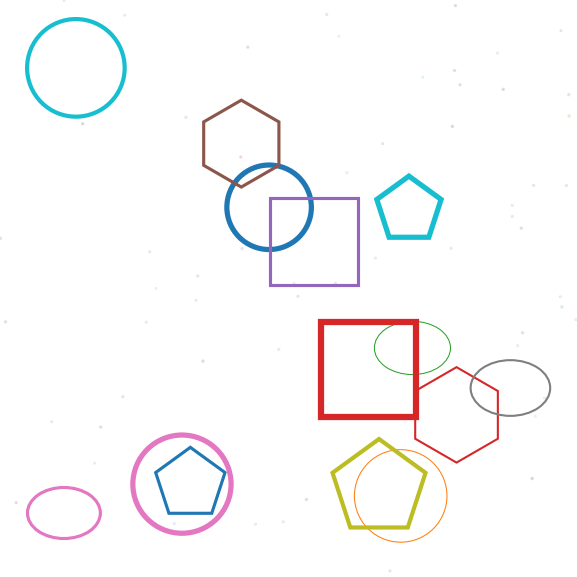[{"shape": "pentagon", "thickness": 1.5, "radius": 0.32, "center": [0.33, 0.161]}, {"shape": "circle", "thickness": 2.5, "radius": 0.37, "center": [0.466, 0.64]}, {"shape": "circle", "thickness": 0.5, "radius": 0.4, "center": [0.694, 0.14]}, {"shape": "oval", "thickness": 0.5, "radius": 0.33, "center": [0.714, 0.397]}, {"shape": "hexagon", "thickness": 1, "radius": 0.41, "center": [0.791, 0.281]}, {"shape": "square", "thickness": 3, "radius": 0.41, "center": [0.639, 0.36]}, {"shape": "square", "thickness": 1.5, "radius": 0.38, "center": [0.543, 0.581]}, {"shape": "hexagon", "thickness": 1.5, "radius": 0.38, "center": [0.418, 0.75]}, {"shape": "oval", "thickness": 1.5, "radius": 0.32, "center": [0.111, 0.111]}, {"shape": "circle", "thickness": 2.5, "radius": 0.43, "center": [0.315, 0.161]}, {"shape": "oval", "thickness": 1, "radius": 0.34, "center": [0.884, 0.327]}, {"shape": "pentagon", "thickness": 2, "radius": 0.42, "center": [0.656, 0.154]}, {"shape": "circle", "thickness": 2, "radius": 0.42, "center": [0.131, 0.882]}, {"shape": "pentagon", "thickness": 2.5, "radius": 0.29, "center": [0.708, 0.636]}]